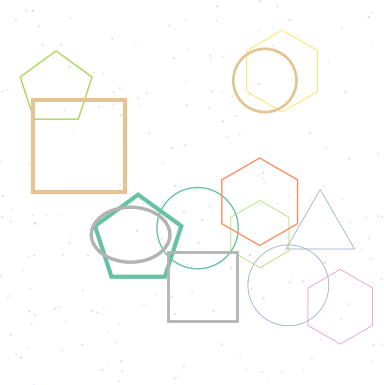[{"shape": "circle", "thickness": 1, "radius": 0.53, "center": [0.513, 0.407]}, {"shape": "pentagon", "thickness": 3, "radius": 0.59, "center": [0.359, 0.376]}, {"shape": "hexagon", "thickness": 1, "radius": 0.57, "center": [0.675, 0.476]}, {"shape": "circle", "thickness": 0.5, "radius": 0.53, "center": [0.749, 0.259]}, {"shape": "triangle", "thickness": 0.5, "radius": 0.51, "center": [0.832, 0.405]}, {"shape": "hexagon", "thickness": 0.5, "radius": 0.49, "center": [0.884, 0.203]}, {"shape": "hexagon", "thickness": 0.5, "radius": 0.44, "center": [0.675, 0.392]}, {"shape": "pentagon", "thickness": 1, "radius": 0.49, "center": [0.146, 0.77]}, {"shape": "hexagon", "thickness": 0.5, "radius": 0.53, "center": [0.733, 0.815]}, {"shape": "square", "thickness": 3, "radius": 0.6, "center": [0.205, 0.622]}, {"shape": "circle", "thickness": 2, "radius": 0.41, "center": [0.688, 0.791]}, {"shape": "oval", "thickness": 2.5, "radius": 0.51, "center": [0.339, 0.39]}, {"shape": "square", "thickness": 2, "radius": 0.45, "center": [0.526, 0.256]}]